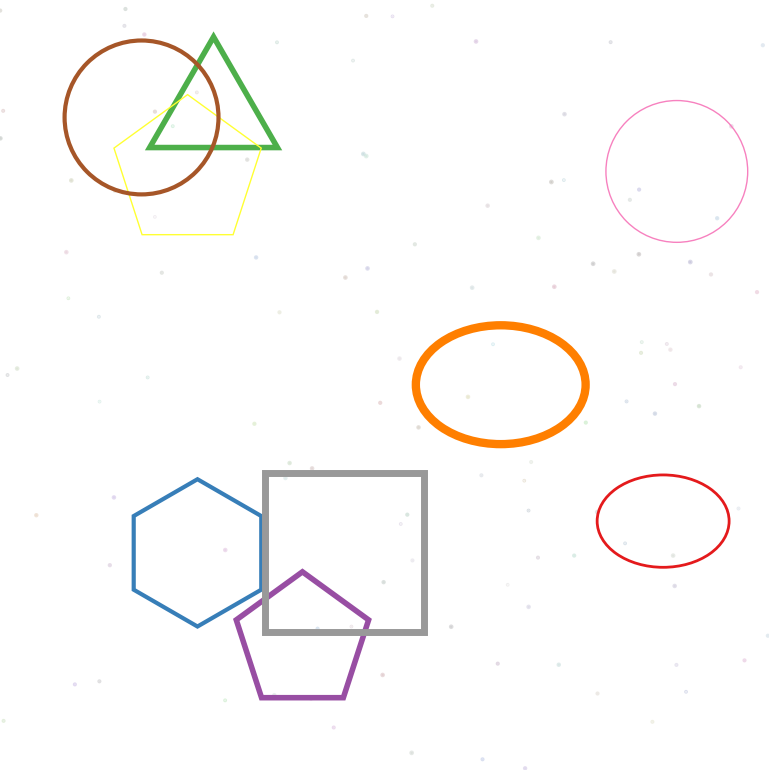[{"shape": "oval", "thickness": 1, "radius": 0.43, "center": [0.861, 0.323]}, {"shape": "hexagon", "thickness": 1.5, "radius": 0.48, "center": [0.256, 0.282]}, {"shape": "triangle", "thickness": 2, "radius": 0.48, "center": [0.277, 0.856]}, {"shape": "pentagon", "thickness": 2, "radius": 0.45, "center": [0.393, 0.167]}, {"shape": "oval", "thickness": 3, "radius": 0.55, "center": [0.65, 0.5]}, {"shape": "pentagon", "thickness": 0.5, "radius": 0.5, "center": [0.244, 0.777]}, {"shape": "circle", "thickness": 1.5, "radius": 0.5, "center": [0.184, 0.847]}, {"shape": "circle", "thickness": 0.5, "radius": 0.46, "center": [0.879, 0.777]}, {"shape": "square", "thickness": 2.5, "radius": 0.52, "center": [0.447, 0.282]}]